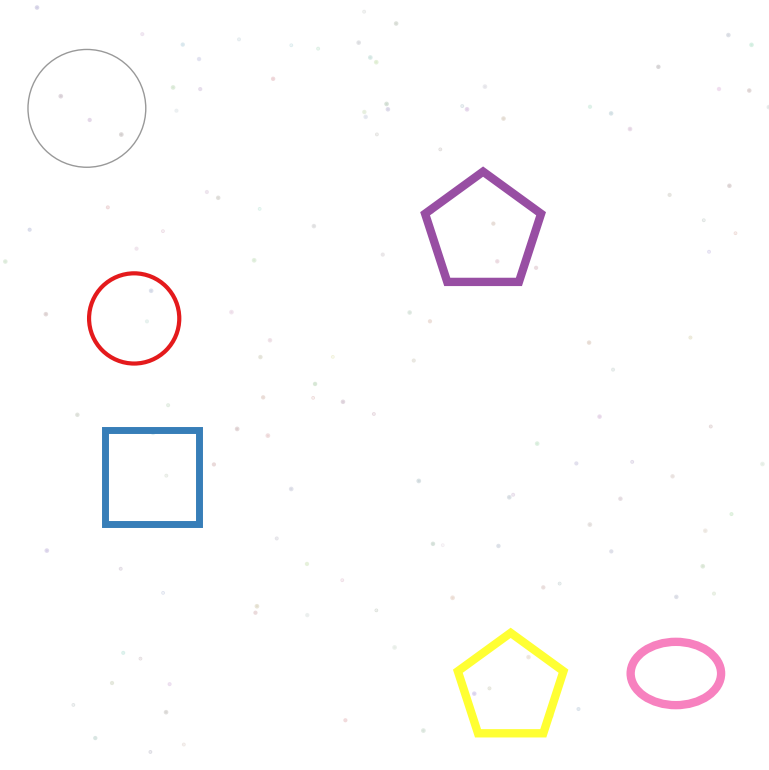[{"shape": "circle", "thickness": 1.5, "radius": 0.29, "center": [0.174, 0.586]}, {"shape": "square", "thickness": 2.5, "radius": 0.31, "center": [0.197, 0.381]}, {"shape": "pentagon", "thickness": 3, "radius": 0.4, "center": [0.627, 0.698]}, {"shape": "pentagon", "thickness": 3, "radius": 0.36, "center": [0.663, 0.106]}, {"shape": "oval", "thickness": 3, "radius": 0.29, "center": [0.878, 0.125]}, {"shape": "circle", "thickness": 0.5, "radius": 0.38, "center": [0.113, 0.859]}]